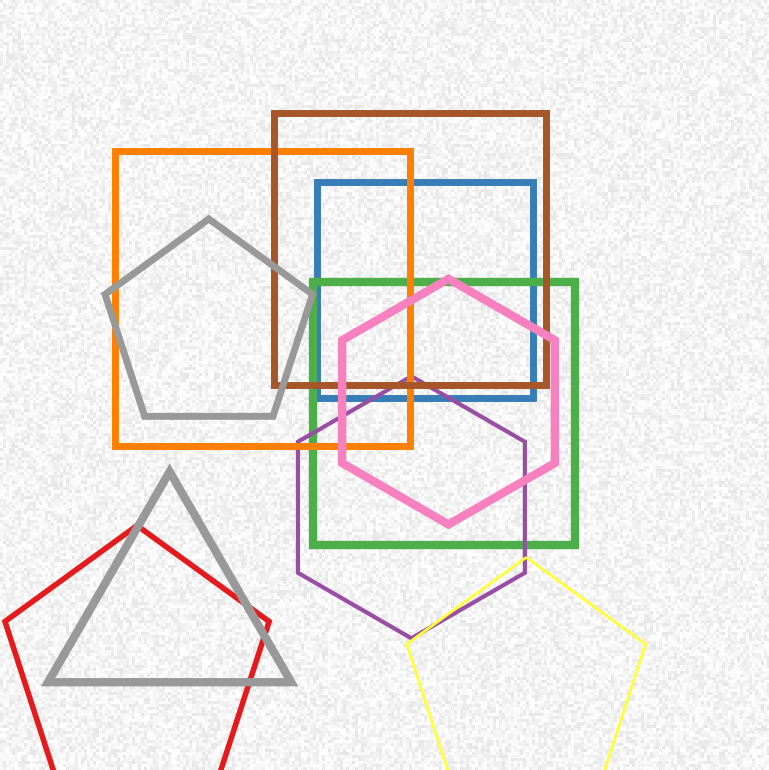[{"shape": "pentagon", "thickness": 2, "radius": 0.9, "center": [0.178, 0.137]}, {"shape": "square", "thickness": 2.5, "radius": 0.7, "center": [0.553, 0.623]}, {"shape": "square", "thickness": 3, "radius": 0.85, "center": [0.577, 0.463]}, {"shape": "hexagon", "thickness": 1.5, "radius": 0.85, "center": [0.534, 0.341]}, {"shape": "square", "thickness": 2.5, "radius": 0.96, "center": [0.341, 0.612]}, {"shape": "pentagon", "thickness": 1, "radius": 0.82, "center": [0.683, 0.113]}, {"shape": "square", "thickness": 2.5, "radius": 0.88, "center": [0.533, 0.676]}, {"shape": "hexagon", "thickness": 3, "radius": 0.8, "center": [0.582, 0.478]}, {"shape": "pentagon", "thickness": 2.5, "radius": 0.71, "center": [0.271, 0.574]}, {"shape": "triangle", "thickness": 3, "radius": 0.91, "center": [0.22, 0.205]}]